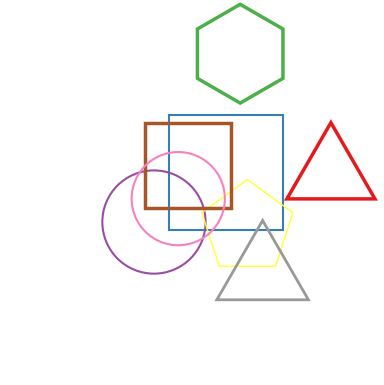[{"shape": "triangle", "thickness": 2.5, "radius": 0.66, "center": [0.86, 0.549]}, {"shape": "square", "thickness": 1.5, "radius": 0.74, "center": [0.587, 0.552]}, {"shape": "hexagon", "thickness": 2.5, "radius": 0.64, "center": [0.624, 0.861]}, {"shape": "circle", "thickness": 1.5, "radius": 0.67, "center": [0.4, 0.423]}, {"shape": "pentagon", "thickness": 1, "radius": 0.62, "center": [0.643, 0.409]}, {"shape": "square", "thickness": 2.5, "radius": 0.55, "center": [0.488, 0.571]}, {"shape": "circle", "thickness": 1.5, "radius": 0.61, "center": [0.463, 0.484]}, {"shape": "triangle", "thickness": 2, "radius": 0.69, "center": [0.682, 0.29]}]